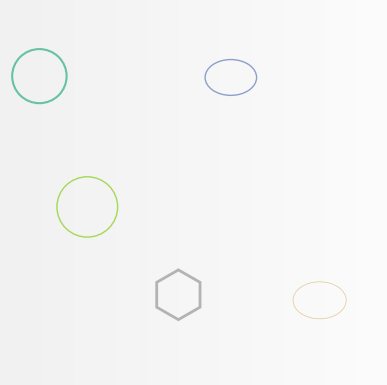[{"shape": "circle", "thickness": 1.5, "radius": 0.35, "center": [0.102, 0.802]}, {"shape": "oval", "thickness": 1, "radius": 0.33, "center": [0.596, 0.799]}, {"shape": "circle", "thickness": 1, "radius": 0.39, "center": [0.225, 0.463]}, {"shape": "oval", "thickness": 0.5, "radius": 0.34, "center": [0.825, 0.22]}, {"shape": "hexagon", "thickness": 2, "radius": 0.32, "center": [0.46, 0.234]}]